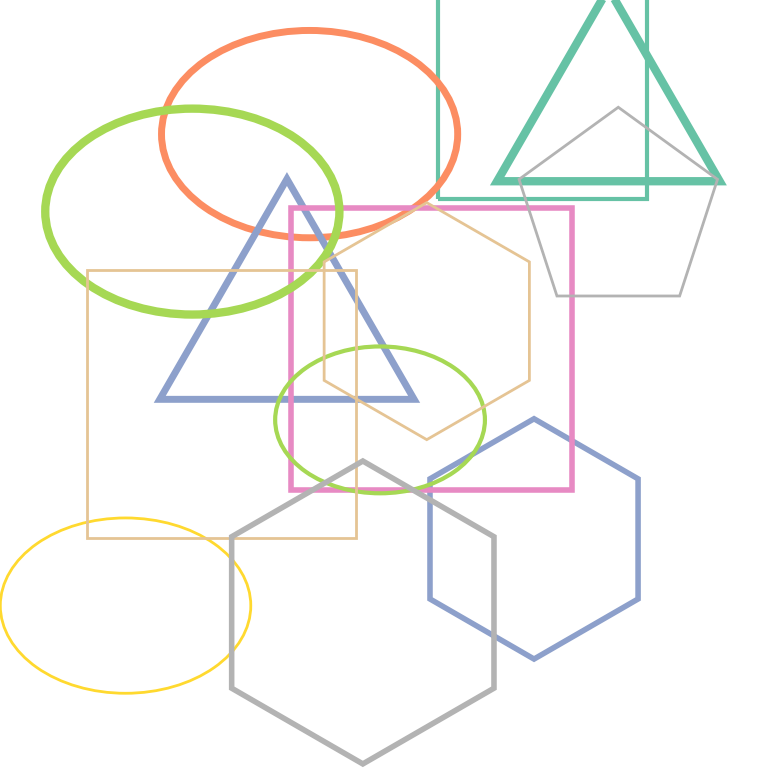[{"shape": "square", "thickness": 1.5, "radius": 0.68, "center": [0.705, 0.878]}, {"shape": "triangle", "thickness": 3, "radius": 0.83, "center": [0.79, 0.848]}, {"shape": "oval", "thickness": 2.5, "radius": 0.96, "center": [0.402, 0.826]}, {"shape": "hexagon", "thickness": 2, "radius": 0.78, "center": [0.694, 0.3]}, {"shape": "triangle", "thickness": 2.5, "radius": 0.95, "center": [0.373, 0.577]}, {"shape": "square", "thickness": 2, "radius": 0.91, "center": [0.561, 0.547]}, {"shape": "oval", "thickness": 1.5, "radius": 0.68, "center": [0.494, 0.455]}, {"shape": "oval", "thickness": 3, "radius": 0.96, "center": [0.25, 0.725]}, {"shape": "oval", "thickness": 1, "radius": 0.81, "center": [0.163, 0.213]}, {"shape": "square", "thickness": 1, "radius": 0.87, "center": [0.288, 0.475]}, {"shape": "hexagon", "thickness": 1, "radius": 0.77, "center": [0.554, 0.583]}, {"shape": "pentagon", "thickness": 1, "radius": 0.68, "center": [0.803, 0.725]}, {"shape": "hexagon", "thickness": 2, "radius": 0.98, "center": [0.471, 0.205]}]